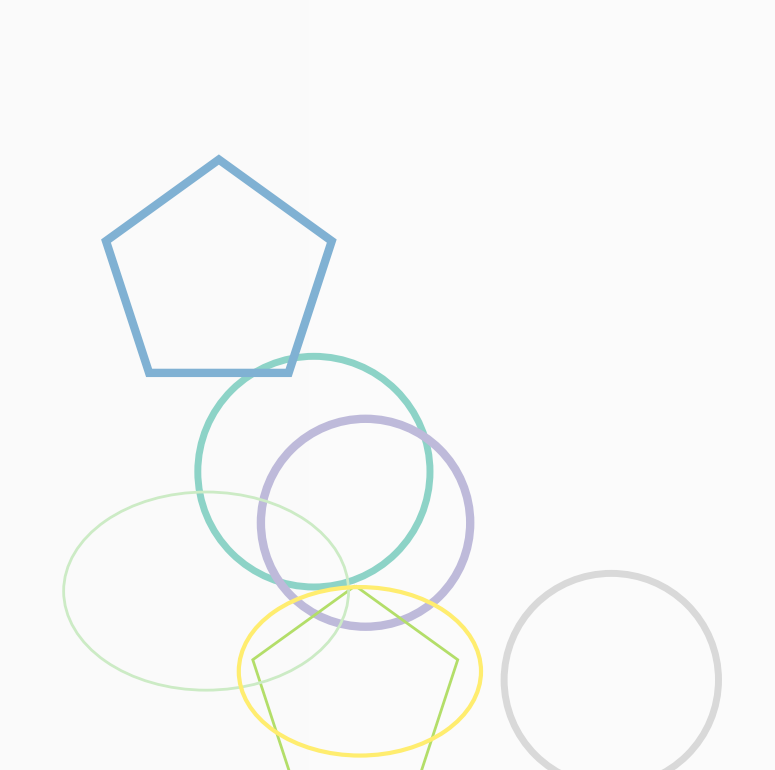[{"shape": "circle", "thickness": 2.5, "radius": 0.75, "center": [0.405, 0.387]}, {"shape": "circle", "thickness": 3, "radius": 0.68, "center": [0.472, 0.321]}, {"shape": "pentagon", "thickness": 3, "radius": 0.77, "center": [0.282, 0.64]}, {"shape": "pentagon", "thickness": 1, "radius": 0.7, "center": [0.458, 0.1]}, {"shape": "circle", "thickness": 2.5, "radius": 0.69, "center": [0.789, 0.117]}, {"shape": "oval", "thickness": 1, "radius": 0.92, "center": [0.266, 0.232]}, {"shape": "oval", "thickness": 1.5, "radius": 0.78, "center": [0.464, 0.128]}]